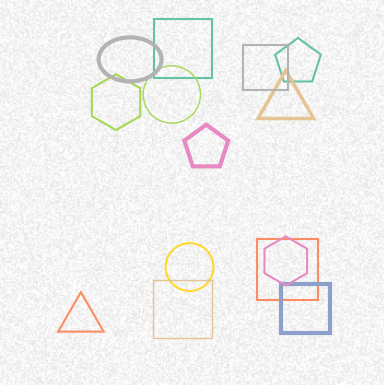[{"shape": "pentagon", "thickness": 1.5, "radius": 0.31, "center": [0.774, 0.839]}, {"shape": "square", "thickness": 1.5, "radius": 0.38, "center": [0.475, 0.874]}, {"shape": "square", "thickness": 1.5, "radius": 0.39, "center": [0.748, 0.299]}, {"shape": "triangle", "thickness": 1.5, "radius": 0.34, "center": [0.21, 0.173]}, {"shape": "square", "thickness": 3, "radius": 0.32, "center": [0.793, 0.198]}, {"shape": "hexagon", "thickness": 1.5, "radius": 0.32, "center": [0.742, 0.322]}, {"shape": "pentagon", "thickness": 3, "radius": 0.3, "center": [0.536, 0.616]}, {"shape": "circle", "thickness": 1, "radius": 0.37, "center": [0.446, 0.755]}, {"shape": "hexagon", "thickness": 1.5, "radius": 0.36, "center": [0.301, 0.735]}, {"shape": "circle", "thickness": 1.5, "radius": 0.31, "center": [0.492, 0.306]}, {"shape": "triangle", "thickness": 2.5, "radius": 0.42, "center": [0.742, 0.734]}, {"shape": "square", "thickness": 1, "radius": 0.38, "center": [0.474, 0.196]}, {"shape": "square", "thickness": 1.5, "radius": 0.29, "center": [0.69, 0.825]}, {"shape": "oval", "thickness": 3, "radius": 0.41, "center": [0.338, 0.846]}]